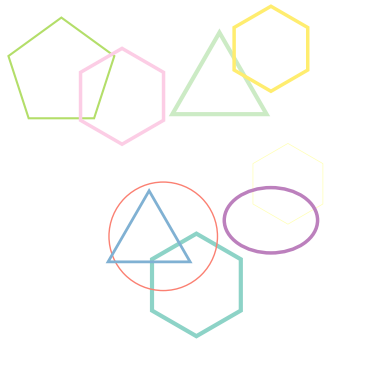[{"shape": "hexagon", "thickness": 3, "radius": 0.67, "center": [0.51, 0.26]}, {"shape": "hexagon", "thickness": 0.5, "radius": 0.52, "center": [0.748, 0.523]}, {"shape": "circle", "thickness": 1, "radius": 0.7, "center": [0.424, 0.386]}, {"shape": "triangle", "thickness": 2, "radius": 0.62, "center": [0.387, 0.381]}, {"shape": "pentagon", "thickness": 1.5, "radius": 0.72, "center": [0.159, 0.81]}, {"shape": "hexagon", "thickness": 2.5, "radius": 0.62, "center": [0.317, 0.75]}, {"shape": "oval", "thickness": 2.5, "radius": 0.61, "center": [0.704, 0.428]}, {"shape": "triangle", "thickness": 3, "radius": 0.71, "center": [0.57, 0.774]}, {"shape": "hexagon", "thickness": 2.5, "radius": 0.55, "center": [0.704, 0.873]}]